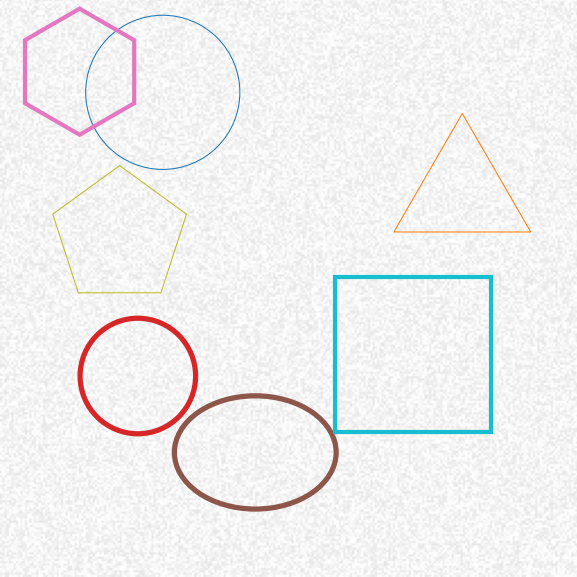[{"shape": "circle", "thickness": 0.5, "radius": 0.67, "center": [0.282, 0.839]}, {"shape": "triangle", "thickness": 0.5, "radius": 0.68, "center": [0.801, 0.666]}, {"shape": "circle", "thickness": 2.5, "radius": 0.5, "center": [0.239, 0.348]}, {"shape": "oval", "thickness": 2.5, "radius": 0.7, "center": [0.442, 0.216]}, {"shape": "hexagon", "thickness": 2, "radius": 0.55, "center": [0.138, 0.875]}, {"shape": "pentagon", "thickness": 0.5, "radius": 0.61, "center": [0.207, 0.591]}, {"shape": "square", "thickness": 2, "radius": 0.67, "center": [0.715, 0.385]}]